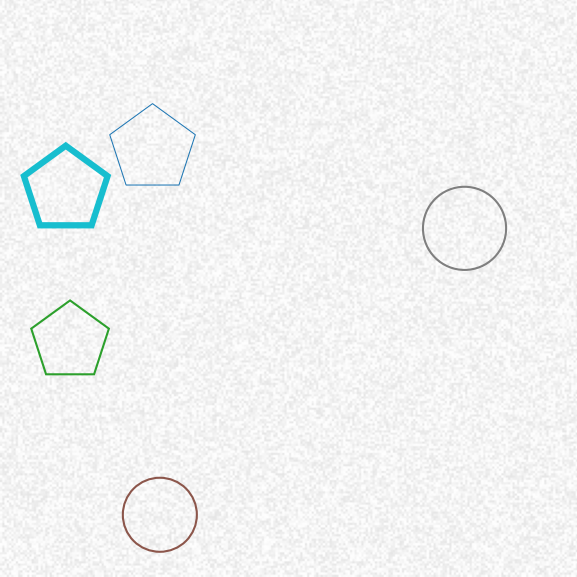[{"shape": "pentagon", "thickness": 0.5, "radius": 0.39, "center": [0.264, 0.742]}, {"shape": "pentagon", "thickness": 1, "radius": 0.35, "center": [0.121, 0.408]}, {"shape": "circle", "thickness": 1, "radius": 0.32, "center": [0.277, 0.108]}, {"shape": "circle", "thickness": 1, "radius": 0.36, "center": [0.804, 0.604]}, {"shape": "pentagon", "thickness": 3, "radius": 0.38, "center": [0.114, 0.671]}]